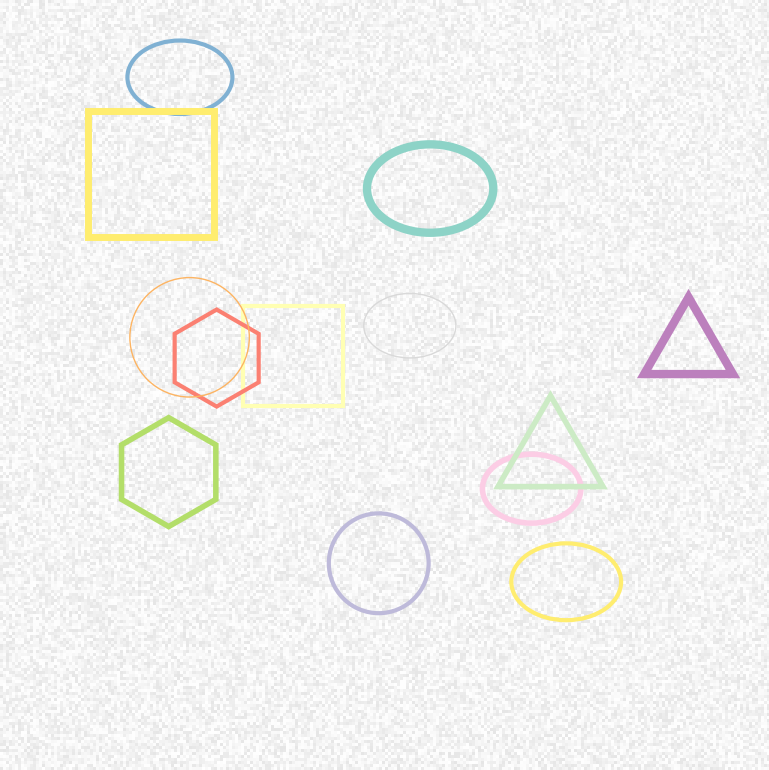[{"shape": "oval", "thickness": 3, "radius": 0.41, "center": [0.559, 0.755]}, {"shape": "square", "thickness": 1.5, "radius": 0.33, "center": [0.381, 0.538]}, {"shape": "circle", "thickness": 1.5, "radius": 0.32, "center": [0.492, 0.268]}, {"shape": "hexagon", "thickness": 1.5, "radius": 0.32, "center": [0.281, 0.535]}, {"shape": "oval", "thickness": 1.5, "radius": 0.34, "center": [0.234, 0.9]}, {"shape": "circle", "thickness": 0.5, "radius": 0.39, "center": [0.246, 0.562]}, {"shape": "hexagon", "thickness": 2, "radius": 0.35, "center": [0.219, 0.387]}, {"shape": "oval", "thickness": 2, "radius": 0.32, "center": [0.69, 0.365]}, {"shape": "oval", "thickness": 0.5, "radius": 0.3, "center": [0.532, 0.577]}, {"shape": "triangle", "thickness": 3, "radius": 0.33, "center": [0.894, 0.547]}, {"shape": "triangle", "thickness": 2, "radius": 0.39, "center": [0.715, 0.407]}, {"shape": "square", "thickness": 2.5, "radius": 0.41, "center": [0.196, 0.774]}, {"shape": "oval", "thickness": 1.5, "radius": 0.36, "center": [0.735, 0.244]}]